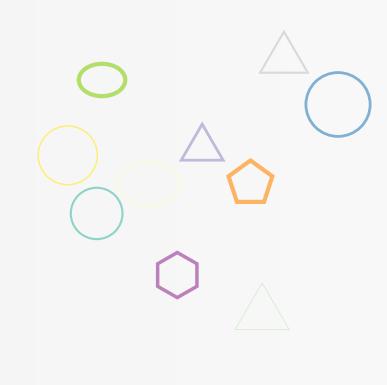[{"shape": "circle", "thickness": 1.5, "radius": 0.33, "center": [0.249, 0.446]}, {"shape": "oval", "thickness": 0.5, "radius": 0.4, "center": [0.385, 0.522]}, {"shape": "triangle", "thickness": 2, "radius": 0.31, "center": [0.522, 0.615]}, {"shape": "circle", "thickness": 2, "radius": 0.41, "center": [0.872, 0.729]}, {"shape": "pentagon", "thickness": 3, "radius": 0.3, "center": [0.646, 0.524]}, {"shape": "oval", "thickness": 3, "radius": 0.3, "center": [0.263, 0.792]}, {"shape": "triangle", "thickness": 1.5, "radius": 0.36, "center": [0.733, 0.847]}, {"shape": "hexagon", "thickness": 2.5, "radius": 0.29, "center": [0.458, 0.286]}, {"shape": "triangle", "thickness": 0.5, "radius": 0.4, "center": [0.677, 0.184]}, {"shape": "circle", "thickness": 1, "radius": 0.38, "center": [0.175, 0.596]}]